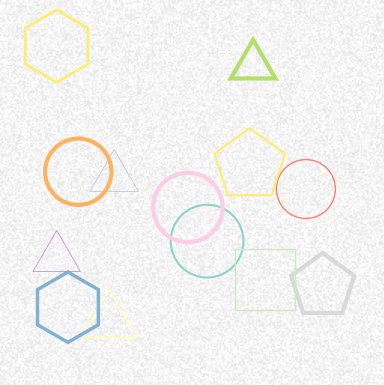[{"shape": "circle", "thickness": 1.5, "radius": 0.47, "center": [0.538, 0.374]}, {"shape": "triangle", "thickness": 1, "radius": 0.41, "center": [0.283, 0.165]}, {"shape": "triangle", "thickness": 0.5, "radius": 0.36, "center": [0.297, 0.539]}, {"shape": "circle", "thickness": 1, "radius": 0.38, "center": [0.795, 0.509]}, {"shape": "hexagon", "thickness": 2.5, "radius": 0.46, "center": [0.176, 0.202]}, {"shape": "circle", "thickness": 3, "radius": 0.43, "center": [0.203, 0.554]}, {"shape": "triangle", "thickness": 3, "radius": 0.33, "center": [0.657, 0.83]}, {"shape": "circle", "thickness": 3, "radius": 0.45, "center": [0.488, 0.461]}, {"shape": "pentagon", "thickness": 3, "radius": 0.43, "center": [0.838, 0.257]}, {"shape": "triangle", "thickness": 0.5, "radius": 0.36, "center": [0.147, 0.33]}, {"shape": "square", "thickness": 1, "radius": 0.39, "center": [0.688, 0.274]}, {"shape": "hexagon", "thickness": 2, "radius": 0.47, "center": [0.147, 0.88]}, {"shape": "pentagon", "thickness": 1.5, "radius": 0.48, "center": [0.649, 0.571]}]